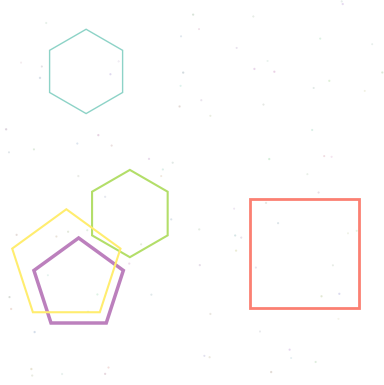[{"shape": "hexagon", "thickness": 1, "radius": 0.55, "center": [0.224, 0.815]}, {"shape": "square", "thickness": 2, "radius": 0.71, "center": [0.792, 0.342]}, {"shape": "hexagon", "thickness": 1.5, "radius": 0.57, "center": [0.337, 0.445]}, {"shape": "pentagon", "thickness": 2.5, "radius": 0.61, "center": [0.204, 0.26]}, {"shape": "pentagon", "thickness": 1.5, "radius": 0.74, "center": [0.172, 0.309]}]